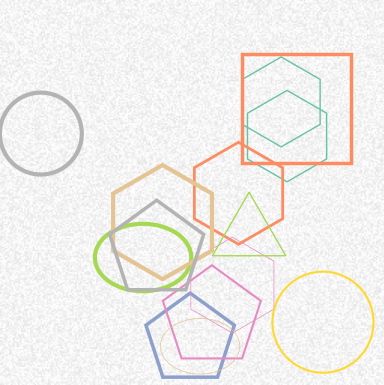[{"shape": "hexagon", "thickness": 1, "radius": 0.59, "center": [0.746, 0.647]}, {"shape": "hexagon", "thickness": 1, "radius": 0.58, "center": [0.73, 0.735]}, {"shape": "square", "thickness": 2.5, "radius": 0.71, "center": [0.77, 0.718]}, {"shape": "hexagon", "thickness": 2, "radius": 0.66, "center": [0.62, 0.498]}, {"shape": "pentagon", "thickness": 2.5, "radius": 0.6, "center": [0.494, 0.118]}, {"shape": "pentagon", "thickness": 1.5, "radius": 0.67, "center": [0.55, 0.177]}, {"shape": "hexagon", "thickness": 0.5, "radius": 0.62, "center": [0.604, 0.259]}, {"shape": "oval", "thickness": 3, "radius": 0.63, "center": [0.372, 0.331]}, {"shape": "triangle", "thickness": 1, "radius": 0.55, "center": [0.647, 0.391]}, {"shape": "circle", "thickness": 1.5, "radius": 0.66, "center": [0.839, 0.163]}, {"shape": "oval", "thickness": 0.5, "radius": 0.52, "center": [0.52, 0.101]}, {"shape": "hexagon", "thickness": 3, "radius": 0.74, "center": [0.422, 0.423]}, {"shape": "circle", "thickness": 3, "radius": 0.53, "center": [0.106, 0.653]}, {"shape": "pentagon", "thickness": 2.5, "radius": 0.64, "center": [0.407, 0.351]}]